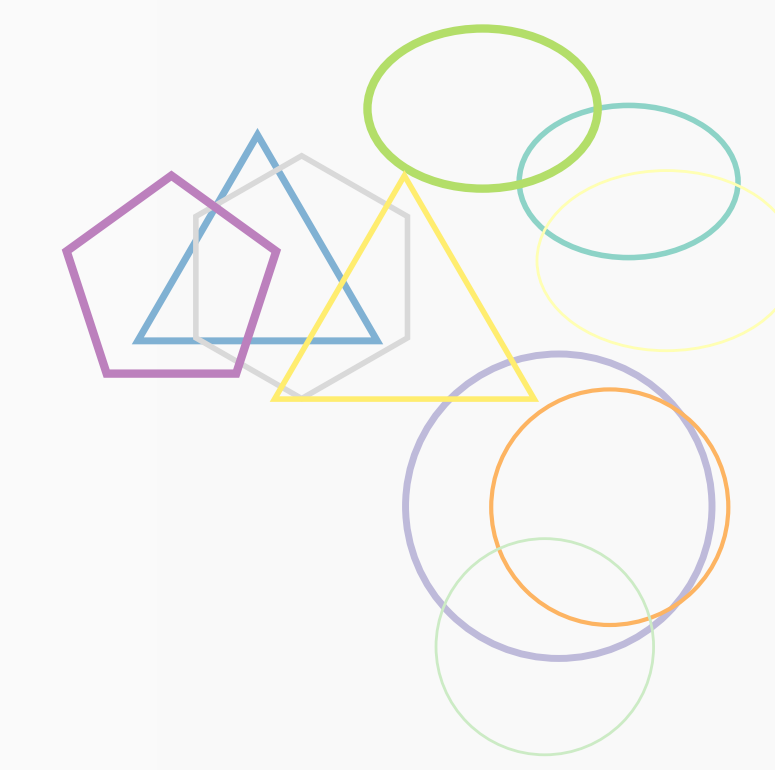[{"shape": "oval", "thickness": 2, "radius": 0.71, "center": [0.811, 0.764]}, {"shape": "oval", "thickness": 1, "radius": 0.84, "center": [0.86, 0.662]}, {"shape": "circle", "thickness": 2.5, "radius": 0.99, "center": [0.721, 0.343]}, {"shape": "triangle", "thickness": 2.5, "radius": 0.89, "center": [0.332, 0.647]}, {"shape": "circle", "thickness": 1.5, "radius": 0.76, "center": [0.787, 0.341]}, {"shape": "oval", "thickness": 3, "radius": 0.74, "center": [0.623, 0.859]}, {"shape": "hexagon", "thickness": 2, "radius": 0.79, "center": [0.389, 0.64]}, {"shape": "pentagon", "thickness": 3, "radius": 0.71, "center": [0.221, 0.63]}, {"shape": "circle", "thickness": 1, "radius": 0.7, "center": [0.703, 0.16]}, {"shape": "triangle", "thickness": 2, "radius": 0.97, "center": [0.522, 0.578]}]